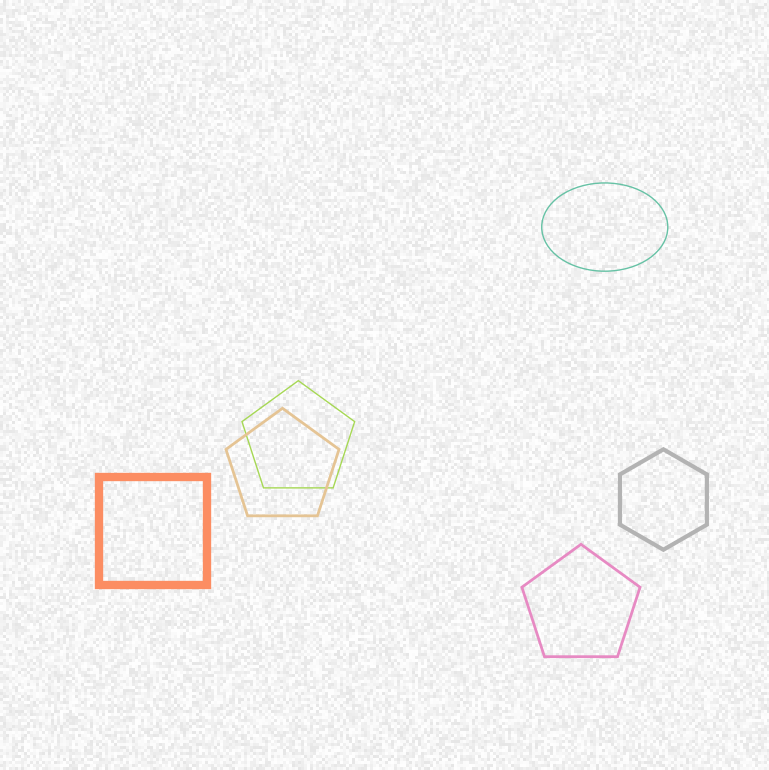[{"shape": "oval", "thickness": 0.5, "radius": 0.41, "center": [0.785, 0.705]}, {"shape": "square", "thickness": 3, "radius": 0.35, "center": [0.199, 0.31]}, {"shape": "pentagon", "thickness": 1, "radius": 0.4, "center": [0.755, 0.212]}, {"shape": "pentagon", "thickness": 0.5, "radius": 0.38, "center": [0.387, 0.429]}, {"shape": "pentagon", "thickness": 1, "radius": 0.39, "center": [0.367, 0.393]}, {"shape": "hexagon", "thickness": 1.5, "radius": 0.33, "center": [0.862, 0.351]}]